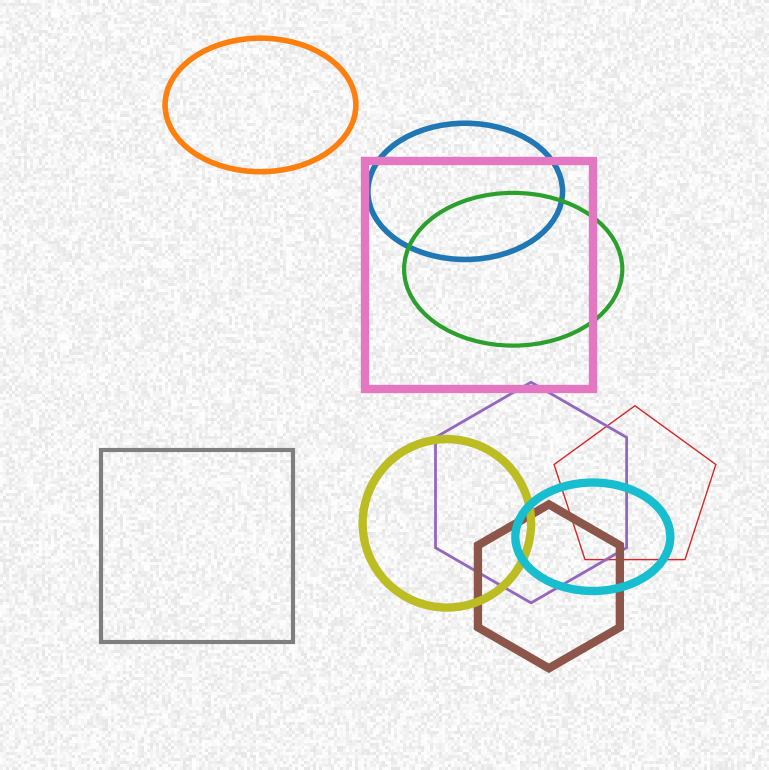[{"shape": "oval", "thickness": 2, "radius": 0.63, "center": [0.604, 0.751]}, {"shape": "oval", "thickness": 2, "radius": 0.62, "center": [0.338, 0.864]}, {"shape": "oval", "thickness": 1.5, "radius": 0.71, "center": [0.667, 0.65]}, {"shape": "pentagon", "thickness": 0.5, "radius": 0.55, "center": [0.825, 0.363]}, {"shape": "hexagon", "thickness": 1, "radius": 0.72, "center": [0.69, 0.36]}, {"shape": "hexagon", "thickness": 3, "radius": 0.53, "center": [0.713, 0.239]}, {"shape": "square", "thickness": 3, "radius": 0.74, "center": [0.622, 0.643]}, {"shape": "square", "thickness": 1.5, "radius": 0.62, "center": [0.256, 0.291]}, {"shape": "circle", "thickness": 3, "radius": 0.55, "center": [0.58, 0.32]}, {"shape": "oval", "thickness": 3, "radius": 0.5, "center": [0.77, 0.303]}]